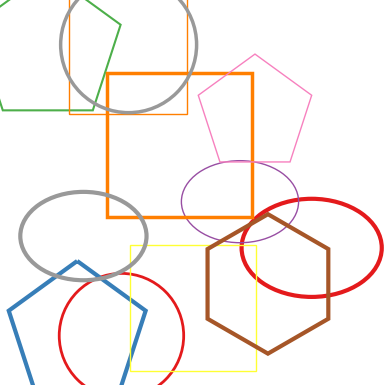[{"shape": "circle", "thickness": 2, "radius": 0.81, "center": [0.315, 0.128]}, {"shape": "oval", "thickness": 3, "radius": 0.91, "center": [0.81, 0.356]}, {"shape": "pentagon", "thickness": 3, "radius": 0.93, "center": [0.201, 0.135]}, {"shape": "pentagon", "thickness": 1.5, "radius": 0.99, "center": [0.124, 0.874]}, {"shape": "oval", "thickness": 1, "radius": 0.76, "center": [0.623, 0.476]}, {"shape": "square", "thickness": 1, "radius": 0.77, "center": [0.332, 0.858]}, {"shape": "square", "thickness": 2.5, "radius": 0.94, "center": [0.466, 0.624]}, {"shape": "square", "thickness": 1, "radius": 0.82, "center": [0.501, 0.2]}, {"shape": "hexagon", "thickness": 3, "radius": 0.91, "center": [0.696, 0.263]}, {"shape": "pentagon", "thickness": 1, "radius": 0.77, "center": [0.662, 0.705]}, {"shape": "circle", "thickness": 2.5, "radius": 0.88, "center": [0.334, 0.884]}, {"shape": "oval", "thickness": 3, "radius": 0.82, "center": [0.217, 0.387]}]